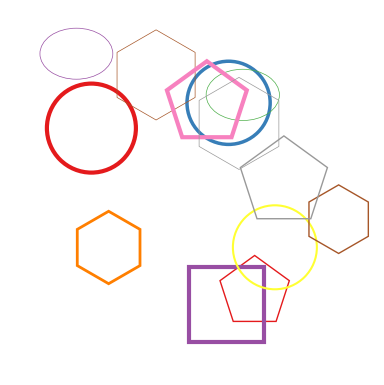[{"shape": "circle", "thickness": 3, "radius": 0.58, "center": [0.237, 0.667]}, {"shape": "pentagon", "thickness": 1, "radius": 0.47, "center": [0.661, 0.242]}, {"shape": "circle", "thickness": 2.5, "radius": 0.54, "center": [0.594, 0.733]}, {"shape": "oval", "thickness": 0.5, "radius": 0.48, "center": [0.631, 0.754]}, {"shape": "square", "thickness": 3, "radius": 0.49, "center": [0.588, 0.209]}, {"shape": "oval", "thickness": 0.5, "radius": 0.47, "center": [0.198, 0.861]}, {"shape": "hexagon", "thickness": 2, "radius": 0.47, "center": [0.282, 0.357]}, {"shape": "circle", "thickness": 1.5, "radius": 0.55, "center": [0.714, 0.358]}, {"shape": "hexagon", "thickness": 0.5, "radius": 0.59, "center": [0.405, 0.805]}, {"shape": "hexagon", "thickness": 1, "radius": 0.45, "center": [0.88, 0.431]}, {"shape": "pentagon", "thickness": 3, "radius": 0.55, "center": [0.537, 0.732]}, {"shape": "hexagon", "thickness": 0.5, "radius": 0.6, "center": [0.621, 0.679]}, {"shape": "pentagon", "thickness": 1, "radius": 0.59, "center": [0.737, 0.528]}]